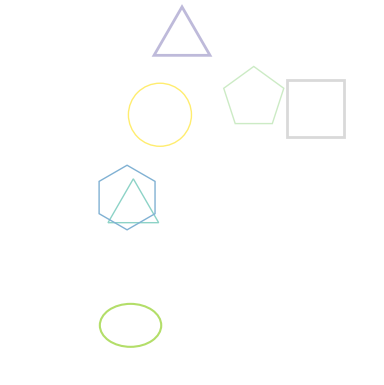[{"shape": "triangle", "thickness": 1, "radius": 0.38, "center": [0.346, 0.46]}, {"shape": "triangle", "thickness": 2, "radius": 0.42, "center": [0.473, 0.898]}, {"shape": "hexagon", "thickness": 1, "radius": 0.42, "center": [0.33, 0.487]}, {"shape": "oval", "thickness": 1.5, "radius": 0.4, "center": [0.339, 0.155]}, {"shape": "square", "thickness": 2, "radius": 0.37, "center": [0.818, 0.718]}, {"shape": "pentagon", "thickness": 1, "radius": 0.41, "center": [0.659, 0.745]}, {"shape": "circle", "thickness": 1, "radius": 0.41, "center": [0.415, 0.702]}]